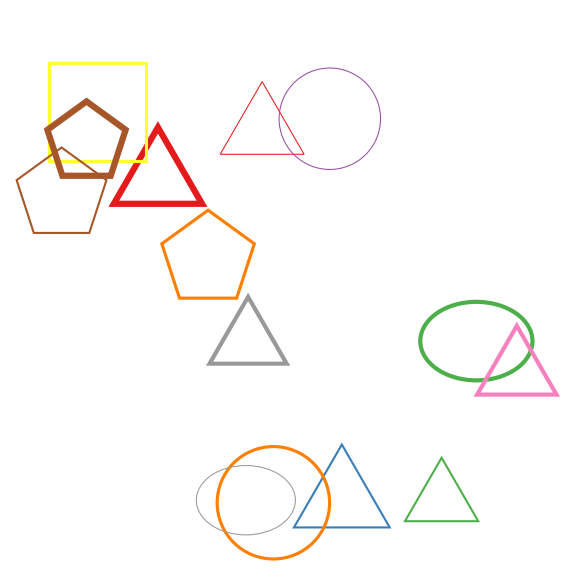[{"shape": "triangle", "thickness": 0.5, "radius": 0.42, "center": [0.454, 0.774]}, {"shape": "triangle", "thickness": 3, "radius": 0.44, "center": [0.273, 0.69]}, {"shape": "triangle", "thickness": 1, "radius": 0.48, "center": [0.592, 0.134]}, {"shape": "oval", "thickness": 2, "radius": 0.49, "center": [0.825, 0.408]}, {"shape": "triangle", "thickness": 1, "radius": 0.37, "center": [0.765, 0.133]}, {"shape": "circle", "thickness": 0.5, "radius": 0.44, "center": [0.571, 0.794]}, {"shape": "circle", "thickness": 1.5, "radius": 0.49, "center": [0.473, 0.129]}, {"shape": "pentagon", "thickness": 1.5, "radius": 0.42, "center": [0.36, 0.551]}, {"shape": "square", "thickness": 1.5, "radius": 0.42, "center": [0.169, 0.805]}, {"shape": "pentagon", "thickness": 3, "radius": 0.36, "center": [0.15, 0.752]}, {"shape": "pentagon", "thickness": 1, "radius": 0.41, "center": [0.107, 0.662]}, {"shape": "triangle", "thickness": 2, "radius": 0.4, "center": [0.895, 0.356]}, {"shape": "triangle", "thickness": 2, "radius": 0.39, "center": [0.43, 0.408]}, {"shape": "oval", "thickness": 0.5, "radius": 0.43, "center": [0.426, 0.133]}]